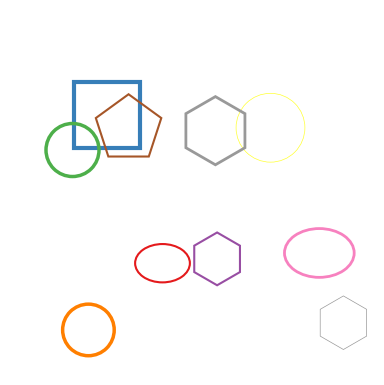[{"shape": "oval", "thickness": 1.5, "radius": 0.36, "center": [0.422, 0.316]}, {"shape": "square", "thickness": 3, "radius": 0.42, "center": [0.278, 0.701]}, {"shape": "circle", "thickness": 2.5, "radius": 0.34, "center": [0.188, 0.61]}, {"shape": "hexagon", "thickness": 1.5, "radius": 0.34, "center": [0.564, 0.328]}, {"shape": "circle", "thickness": 2.5, "radius": 0.33, "center": [0.23, 0.143]}, {"shape": "circle", "thickness": 0.5, "radius": 0.45, "center": [0.703, 0.668]}, {"shape": "pentagon", "thickness": 1.5, "radius": 0.45, "center": [0.334, 0.666]}, {"shape": "oval", "thickness": 2, "radius": 0.45, "center": [0.829, 0.343]}, {"shape": "hexagon", "thickness": 0.5, "radius": 0.35, "center": [0.892, 0.162]}, {"shape": "hexagon", "thickness": 2, "radius": 0.44, "center": [0.56, 0.661]}]